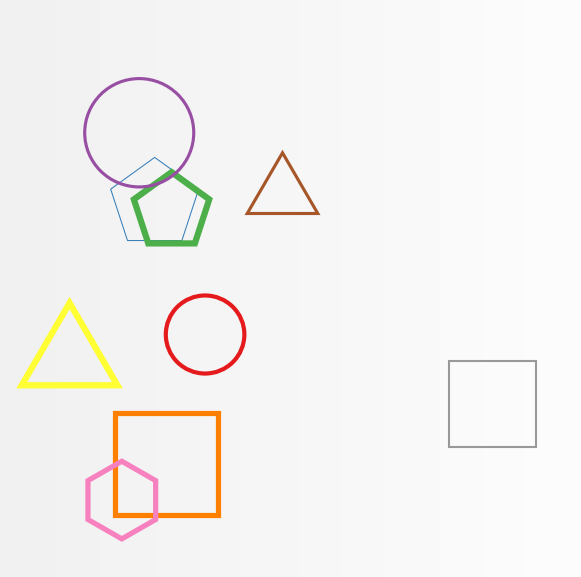[{"shape": "circle", "thickness": 2, "radius": 0.34, "center": [0.353, 0.42]}, {"shape": "pentagon", "thickness": 0.5, "radius": 0.4, "center": [0.266, 0.647]}, {"shape": "pentagon", "thickness": 3, "radius": 0.34, "center": [0.295, 0.633]}, {"shape": "circle", "thickness": 1.5, "radius": 0.47, "center": [0.24, 0.769]}, {"shape": "square", "thickness": 2.5, "radius": 0.44, "center": [0.286, 0.195]}, {"shape": "triangle", "thickness": 3, "radius": 0.48, "center": [0.12, 0.379]}, {"shape": "triangle", "thickness": 1.5, "radius": 0.35, "center": [0.486, 0.664]}, {"shape": "hexagon", "thickness": 2.5, "radius": 0.34, "center": [0.21, 0.133]}, {"shape": "square", "thickness": 1, "radius": 0.37, "center": [0.847, 0.3]}]